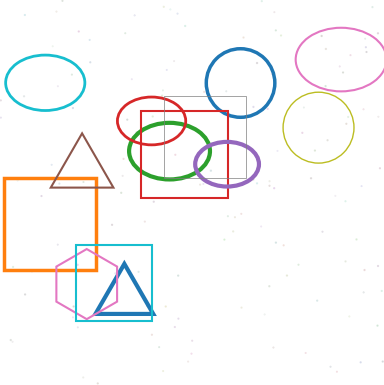[{"shape": "circle", "thickness": 2.5, "radius": 0.45, "center": [0.625, 0.784]}, {"shape": "triangle", "thickness": 3, "radius": 0.43, "center": [0.323, 0.228]}, {"shape": "square", "thickness": 2.5, "radius": 0.6, "center": [0.131, 0.419]}, {"shape": "oval", "thickness": 3, "radius": 0.53, "center": [0.44, 0.607]}, {"shape": "oval", "thickness": 2, "radius": 0.44, "center": [0.394, 0.686]}, {"shape": "square", "thickness": 1.5, "radius": 0.56, "center": [0.479, 0.599]}, {"shape": "oval", "thickness": 3, "radius": 0.41, "center": [0.59, 0.573]}, {"shape": "triangle", "thickness": 1.5, "radius": 0.47, "center": [0.213, 0.56]}, {"shape": "hexagon", "thickness": 1.5, "radius": 0.46, "center": [0.225, 0.262]}, {"shape": "oval", "thickness": 1.5, "radius": 0.59, "center": [0.886, 0.845]}, {"shape": "square", "thickness": 0.5, "radius": 0.53, "center": [0.533, 0.644]}, {"shape": "circle", "thickness": 1, "radius": 0.46, "center": [0.827, 0.668]}, {"shape": "oval", "thickness": 2, "radius": 0.51, "center": [0.118, 0.785]}, {"shape": "square", "thickness": 1.5, "radius": 0.49, "center": [0.296, 0.265]}]